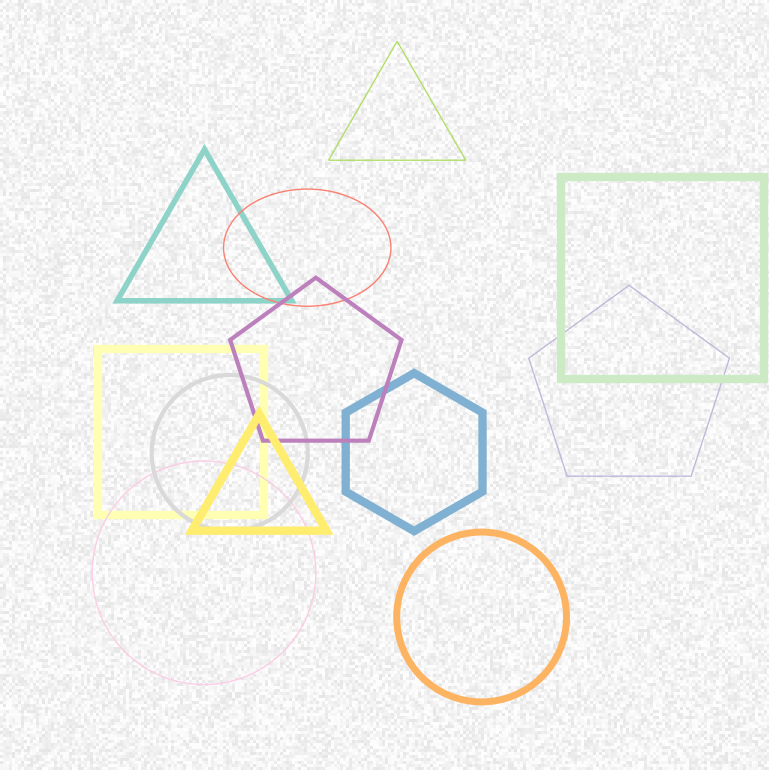[{"shape": "triangle", "thickness": 2, "radius": 0.66, "center": [0.266, 0.675]}, {"shape": "square", "thickness": 3, "radius": 0.54, "center": [0.235, 0.439]}, {"shape": "pentagon", "thickness": 0.5, "radius": 0.69, "center": [0.817, 0.492]}, {"shape": "oval", "thickness": 0.5, "radius": 0.54, "center": [0.399, 0.678]}, {"shape": "hexagon", "thickness": 3, "radius": 0.51, "center": [0.538, 0.413]}, {"shape": "circle", "thickness": 2.5, "radius": 0.55, "center": [0.625, 0.199]}, {"shape": "triangle", "thickness": 0.5, "radius": 0.51, "center": [0.516, 0.843]}, {"shape": "circle", "thickness": 0.5, "radius": 0.73, "center": [0.265, 0.256]}, {"shape": "circle", "thickness": 1.5, "radius": 0.51, "center": [0.298, 0.412]}, {"shape": "pentagon", "thickness": 1.5, "radius": 0.59, "center": [0.41, 0.522]}, {"shape": "square", "thickness": 3, "radius": 0.66, "center": [0.86, 0.639]}, {"shape": "triangle", "thickness": 3, "radius": 0.5, "center": [0.337, 0.361]}]